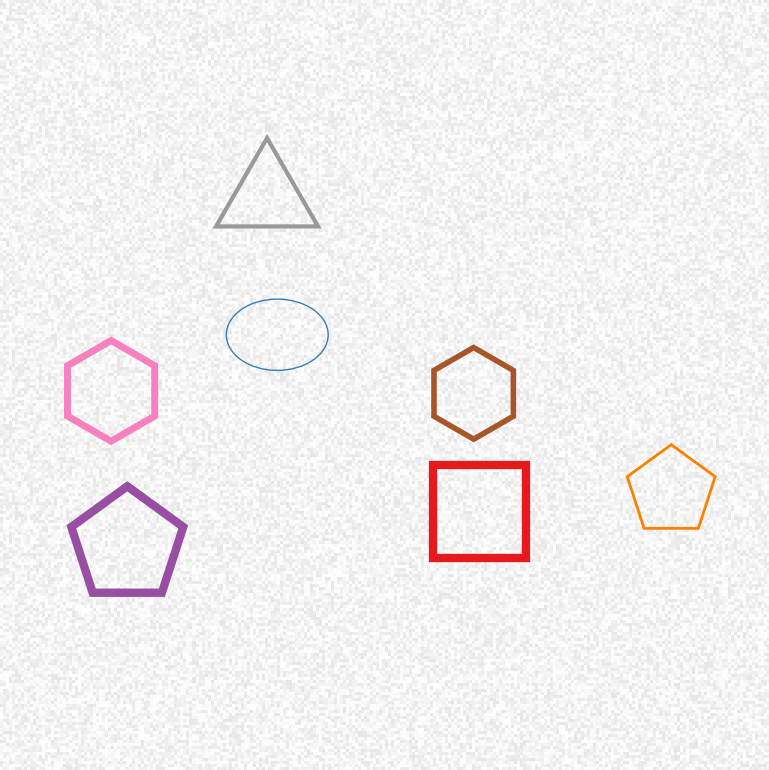[{"shape": "square", "thickness": 3, "radius": 0.3, "center": [0.623, 0.335]}, {"shape": "oval", "thickness": 0.5, "radius": 0.33, "center": [0.36, 0.565]}, {"shape": "pentagon", "thickness": 3, "radius": 0.38, "center": [0.165, 0.292]}, {"shape": "pentagon", "thickness": 1, "radius": 0.3, "center": [0.872, 0.362]}, {"shape": "hexagon", "thickness": 2, "radius": 0.3, "center": [0.615, 0.489]}, {"shape": "hexagon", "thickness": 2.5, "radius": 0.33, "center": [0.144, 0.492]}, {"shape": "triangle", "thickness": 1.5, "radius": 0.38, "center": [0.347, 0.744]}]